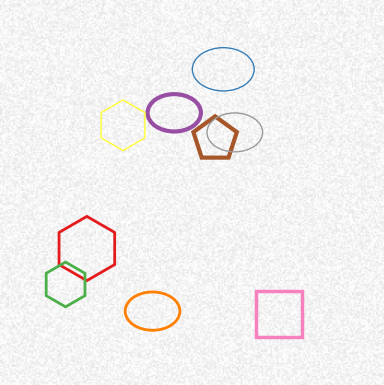[{"shape": "hexagon", "thickness": 2, "radius": 0.42, "center": [0.226, 0.355]}, {"shape": "oval", "thickness": 1, "radius": 0.4, "center": [0.58, 0.82]}, {"shape": "hexagon", "thickness": 2, "radius": 0.29, "center": [0.17, 0.261]}, {"shape": "oval", "thickness": 3, "radius": 0.35, "center": [0.453, 0.707]}, {"shape": "oval", "thickness": 2, "radius": 0.36, "center": [0.396, 0.192]}, {"shape": "hexagon", "thickness": 1, "radius": 0.33, "center": [0.32, 0.675]}, {"shape": "pentagon", "thickness": 3, "radius": 0.3, "center": [0.559, 0.639]}, {"shape": "square", "thickness": 2.5, "radius": 0.3, "center": [0.724, 0.184]}, {"shape": "oval", "thickness": 1, "radius": 0.36, "center": [0.61, 0.656]}]